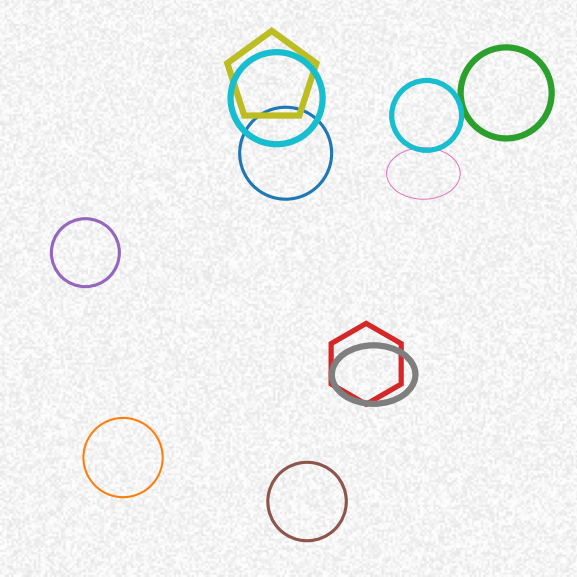[{"shape": "circle", "thickness": 1.5, "radius": 0.4, "center": [0.495, 0.734]}, {"shape": "circle", "thickness": 1, "radius": 0.34, "center": [0.213, 0.207]}, {"shape": "circle", "thickness": 3, "radius": 0.39, "center": [0.876, 0.838]}, {"shape": "hexagon", "thickness": 2.5, "radius": 0.35, "center": [0.634, 0.369]}, {"shape": "circle", "thickness": 1.5, "radius": 0.29, "center": [0.148, 0.562]}, {"shape": "circle", "thickness": 1.5, "radius": 0.34, "center": [0.532, 0.131]}, {"shape": "oval", "thickness": 0.5, "radius": 0.32, "center": [0.733, 0.699]}, {"shape": "oval", "thickness": 3, "radius": 0.36, "center": [0.647, 0.351]}, {"shape": "pentagon", "thickness": 3, "radius": 0.41, "center": [0.471, 0.865]}, {"shape": "circle", "thickness": 3, "radius": 0.4, "center": [0.479, 0.829]}, {"shape": "circle", "thickness": 2.5, "radius": 0.3, "center": [0.739, 0.799]}]